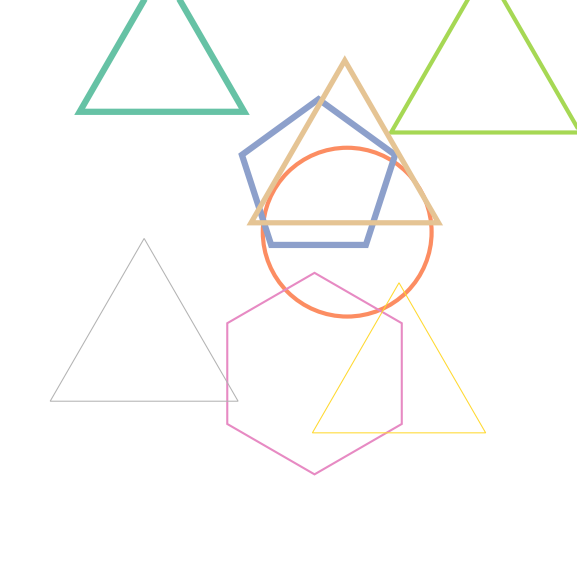[{"shape": "triangle", "thickness": 3, "radius": 0.82, "center": [0.28, 0.888]}, {"shape": "circle", "thickness": 2, "radius": 0.73, "center": [0.601, 0.597]}, {"shape": "pentagon", "thickness": 3, "radius": 0.7, "center": [0.552, 0.688]}, {"shape": "hexagon", "thickness": 1, "radius": 0.87, "center": [0.545, 0.352]}, {"shape": "triangle", "thickness": 2, "radius": 0.95, "center": [0.841, 0.864]}, {"shape": "triangle", "thickness": 0.5, "radius": 0.87, "center": [0.691, 0.336]}, {"shape": "triangle", "thickness": 2.5, "radius": 0.94, "center": [0.597, 0.707]}, {"shape": "triangle", "thickness": 0.5, "radius": 0.94, "center": [0.25, 0.398]}]